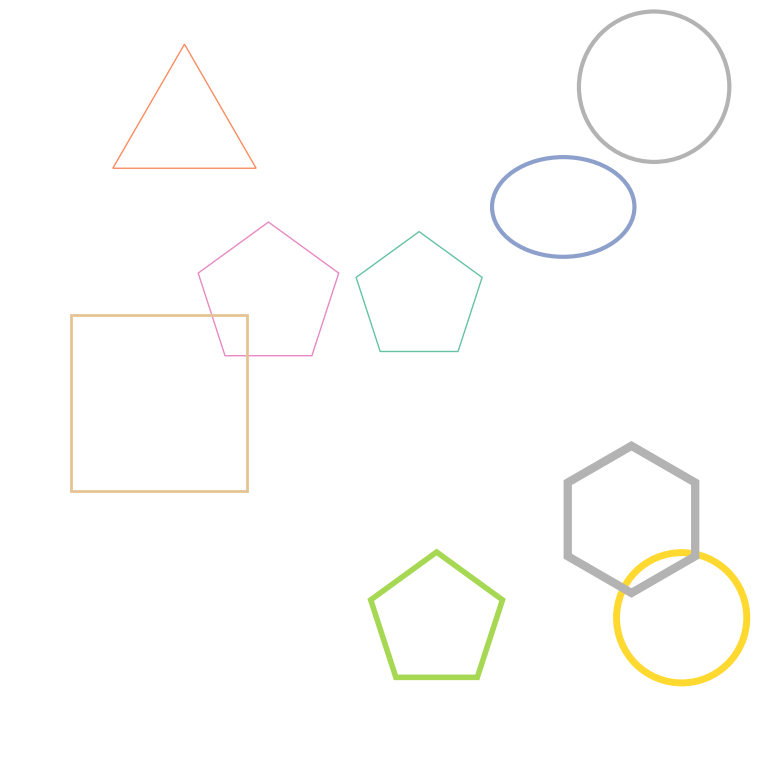[{"shape": "pentagon", "thickness": 0.5, "radius": 0.43, "center": [0.544, 0.613]}, {"shape": "triangle", "thickness": 0.5, "radius": 0.54, "center": [0.24, 0.835]}, {"shape": "oval", "thickness": 1.5, "radius": 0.46, "center": [0.731, 0.731]}, {"shape": "pentagon", "thickness": 0.5, "radius": 0.48, "center": [0.349, 0.616]}, {"shape": "pentagon", "thickness": 2, "radius": 0.45, "center": [0.567, 0.193]}, {"shape": "circle", "thickness": 2.5, "radius": 0.42, "center": [0.885, 0.198]}, {"shape": "square", "thickness": 1, "radius": 0.57, "center": [0.206, 0.477]}, {"shape": "circle", "thickness": 1.5, "radius": 0.49, "center": [0.85, 0.887]}, {"shape": "hexagon", "thickness": 3, "radius": 0.48, "center": [0.82, 0.325]}]